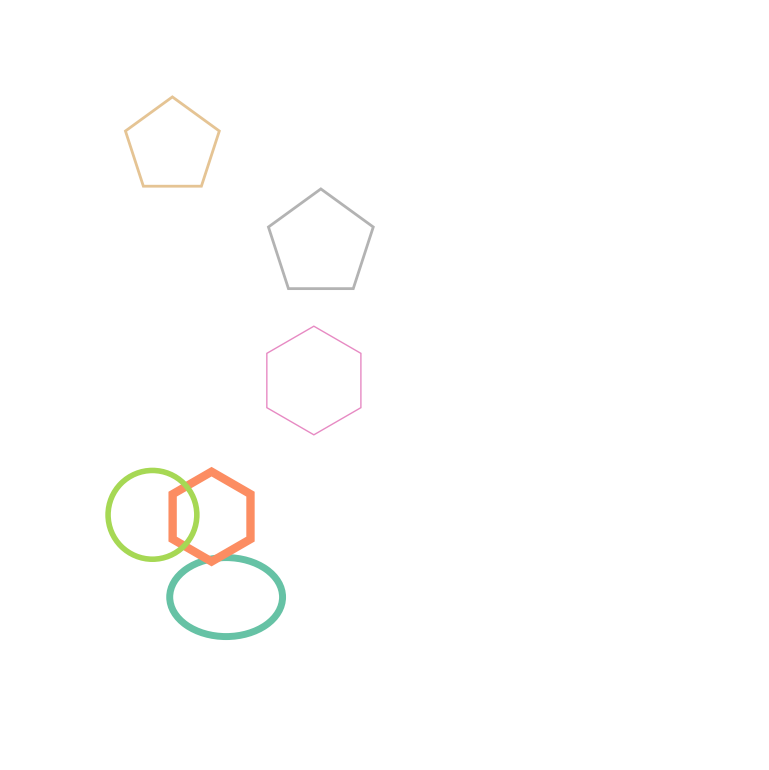[{"shape": "oval", "thickness": 2.5, "radius": 0.37, "center": [0.294, 0.225]}, {"shape": "hexagon", "thickness": 3, "radius": 0.29, "center": [0.275, 0.329]}, {"shape": "hexagon", "thickness": 0.5, "radius": 0.35, "center": [0.408, 0.506]}, {"shape": "circle", "thickness": 2, "radius": 0.29, "center": [0.198, 0.331]}, {"shape": "pentagon", "thickness": 1, "radius": 0.32, "center": [0.224, 0.81]}, {"shape": "pentagon", "thickness": 1, "radius": 0.36, "center": [0.417, 0.683]}]